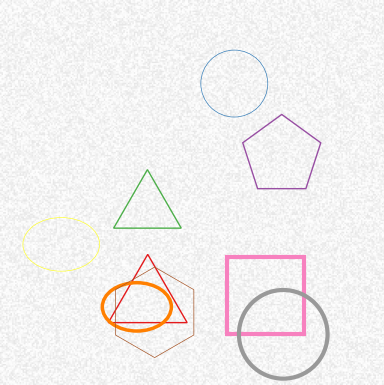[{"shape": "triangle", "thickness": 1, "radius": 0.59, "center": [0.384, 0.221]}, {"shape": "circle", "thickness": 0.5, "radius": 0.43, "center": [0.609, 0.783]}, {"shape": "triangle", "thickness": 1, "radius": 0.51, "center": [0.383, 0.458]}, {"shape": "pentagon", "thickness": 1, "radius": 0.53, "center": [0.732, 0.596]}, {"shape": "oval", "thickness": 2.5, "radius": 0.45, "center": [0.355, 0.203]}, {"shape": "oval", "thickness": 0.5, "radius": 0.5, "center": [0.159, 0.365]}, {"shape": "hexagon", "thickness": 0.5, "radius": 0.59, "center": [0.402, 0.189]}, {"shape": "square", "thickness": 3, "radius": 0.5, "center": [0.689, 0.232]}, {"shape": "circle", "thickness": 3, "radius": 0.58, "center": [0.736, 0.132]}]